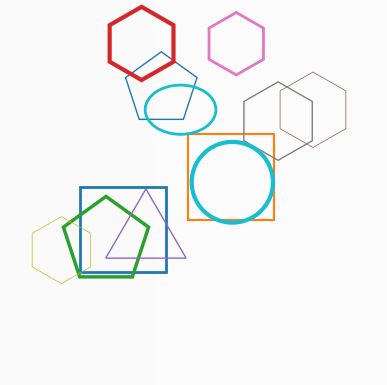[{"shape": "square", "thickness": 2, "radius": 0.55, "center": [0.318, 0.405]}, {"shape": "pentagon", "thickness": 1, "radius": 0.48, "center": [0.416, 0.768]}, {"shape": "square", "thickness": 1.5, "radius": 0.56, "center": [0.596, 0.539]}, {"shape": "pentagon", "thickness": 2.5, "radius": 0.58, "center": [0.274, 0.374]}, {"shape": "hexagon", "thickness": 3, "radius": 0.48, "center": [0.365, 0.887]}, {"shape": "triangle", "thickness": 1, "radius": 0.6, "center": [0.377, 0.389]}, {"shape": "hexagon", "thickness": 0.5, "radius": 0.49, "center": [0.808, 0.715]}, {"shape": "hexagon", "thickness": 2, "radius": 0.41, "center": [0.61, 0.886]}, {"shape": "hexagon", "thickness": 1, "radius": 0.51, "center": [0.718, 0.685]}, {"shape": "hexagon", "thickness": 0.5, "radius": 0.44, "center": [0.158, 0.35]}, {"shape": "circle", "thickness": 3, "radius": 0.52, "center": [0.6, 0.527]}, {"shape": "oval", "thickness": 2, "radius": 0.46, "center": [0.466, 0.715]}]